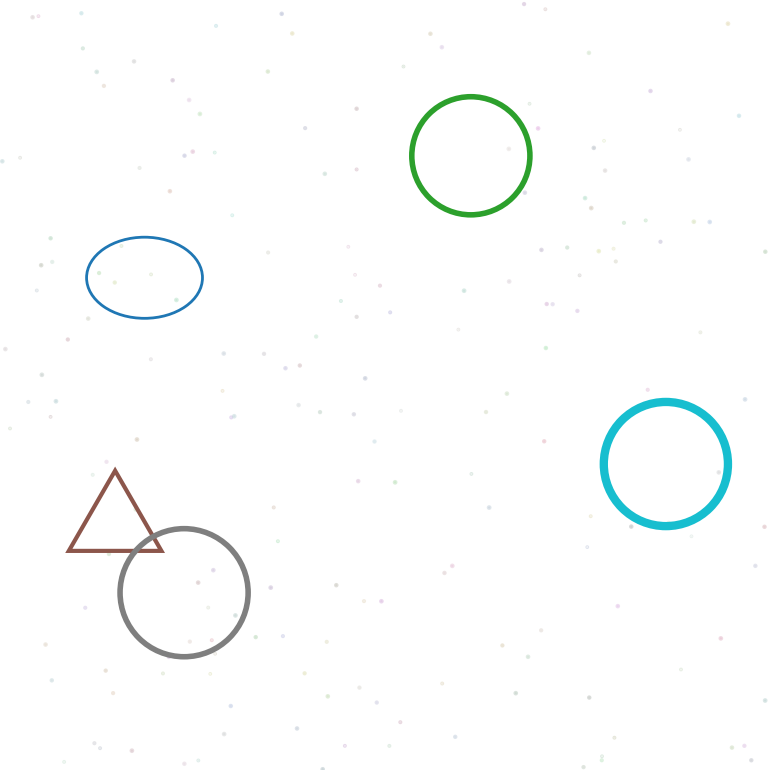[{"shape": "oval", "thickness": 1, "radius": 0.38, "center": [0.188, 0.639]}, {"shape": "circle", "thickness": 2, "radius": 0.38, "center": [0.612, 0.798]}, {"shape": "triangle", "thickness": 1.5, "radius": 0.35, "center": [0.15, 0.319]}, {"shape": "circle", "thickness": 2, "radius": 0.42, "center": [0.239, 0.23]}, {"shape": "circle", "thickness": 3, "radius": 0.4, "center": [0.865, 0.397]}]